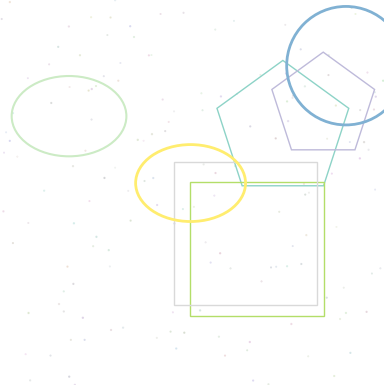[{"shape": "pentagon", "thickness": 1, "radius": 0.9, "center": [0.735, 0.663]}, {"shape": "pentagon", "thickness": 1, "radius": 0.7, "center": [0.84, 0.724]}, {"shape": "circle", "thickness": 2, "radius": 0.77, "center": [0.899, 0.829]}, {"shape": "square", "thickness": 1, "radius": 0.87, "center": [0.666, 0.352]}, {"shape": "square", "thickness": 1, "radius": 0.93, "center": [0.637, 0.394]}, {"shape": "oval", "thickness": 1.5, "radius": 0.74, "center": [0.179, 0.698]}, {"shape": "oval", "thickness": 2, "radius": 0.71, "center": [0.495, 0.525]}]